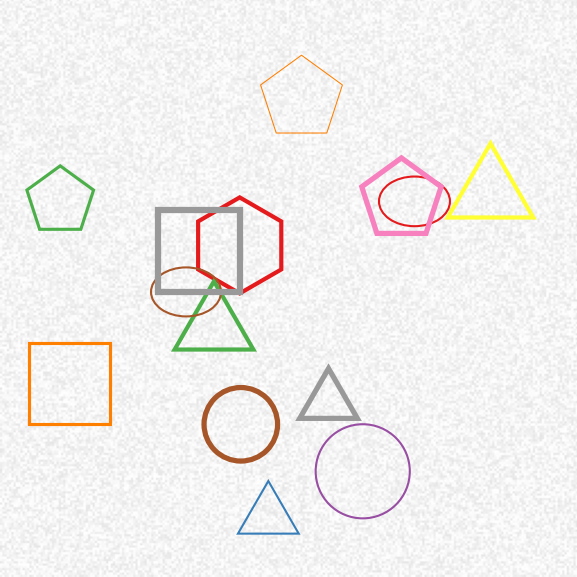[{"shape": "hexagon", "thickness": 2, "radius": 0.42, "center": [0.415, 0.574]}, {"shape": "oval", "thickness": 1, "radius": 0.31, "center": [0.718, 0.65]}, {"shape": "triangle", "thickness": 1, "radius": 0.3, "center": [0.465, 0.105]}, {"shape": "pentagon", "thickness": 1.5, "radius": 0.3, "center": [0.104, 0.651]}, {"shape": "triangle", "thickness": 2, "radius": 0.39, "center": [0.371, 0.433]}, {"shape": "circle", "thickness": 1, "radius": 0.41, "center": [0.628, 0.183]}, {"shape": "square", "thickness": 1.5, "radius": 0.35, "center": [0.12, 0.335]}, {"shape": "pentagon", "thickness": 0.5, "radius": 0.37, "center": [0.522, 0.829]}, {"shape": "triangle", "thickness": 2, "radius": 0.43, "center": [0.849, 0.665]}, {"shape": "oval", "thickness": 1, "radius": 0.3, "center": [0.322, 0.494]}, {"shape": "circle", "thickness": 2.5, "radius": 0.32, "center": [0.417, 0.264]}, {"shape": "pentagon", "thickness": 2.5, "radius": 0.36, "center": [0.695, 0.653]}, {"shape": "triangle", "thickness": 2.5, "radius": 0.29, "center": [0.569, 0.303]}, {"shape": "square", "thickness": 3, "radius": 0.36, "center": [0.345, 0.564]}]